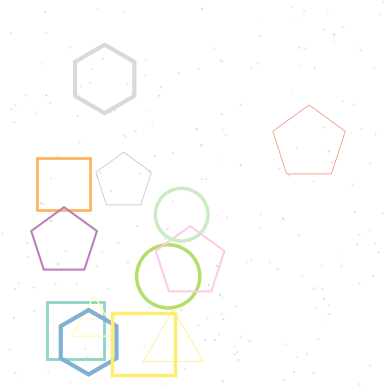[{"shape": "square", "thickness": 2, "radius": 0.37, "center": [0.197, 0.142]}, {"shape": "triangle", "thickness": 1, "radius": 0.35, "center": [0.245, 0.162]}, {"shape": "pentagon", "thickness": 0.5, "radius": 0.38, "center": [0.321, 0.529]}, {"shape": "pentagon", "thickness": 0.5, "radius": 0.5, "center": [0.803, 0.628]}, {"shape": "hexagon", "thickness": 3, "radius": 0.42, "center": [0.23, 0.111]}, {"shape": "square", "thickness": 2, "radius": 0.34, "center": [0.164, 0.522]}, {"shape": "circle", "thickness": 2.5, "radius": 0.41, "center": [0.437, 0.282]}, {"shape": "pentagon", "thickness": 1.5, "radius": 0.47, "center": [0.494, 0.319]}, {"shape": "hexagon", "thickness": 3, "radius": 0.44, "center": [0.272, 0.795]}, {"shape": "pentagon", "thickness": 1.5, "radius": 0.45, "center": [0.166, 0.372]}, {"shape": "circle", "thickness": 2.5, "radius": 0.34, "center": [0.472, 0.442]}, {"shape": "triangle", "thickness": 0.5, "radius": 0.45, "center": [0.45, 0.106]}, {"shape": "square", "thickness": 2.5, "radius": 0.41, "center": [0.373, 0.107]}]